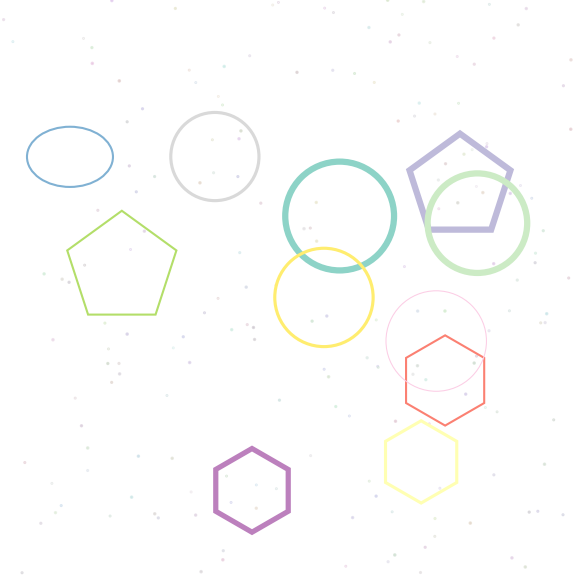[{"shape": "circle", "thickness": 3, "radius": 0.47, "center": [0.588, 0.625]}, {"shape": "hexagon", "thickness": 1.5, "radius": 0.36, "center": [0.729, 0.199]}, {"shape": "pentagon", "thickness": 3, "radius": 0.46, "center": [0.797, 0.676]}, {"shape": "hexagon", "thickness": 1, "radius": 0.39, "center": [0.771, 0.34]}, {"shape": "oval", "thickness": 1, "radius": 0.37, "center": [0.121, 0.728]}, {"shape": "pentagon", "thickness": 1, "radius": 0.5, "center": [0.211, 0.535]}, {"shape": "circle", "thickness": 0.5, "radius": 0.43, "center": [0.755, 0.409]}, {"shape": "circle", "thickness": 1.5, "radius": 0.38, "center": [0.372, 0.728]}, {"shape": "hexagon", "thickness": 2.5, "radius": 0.36, "center": [0.436, 0.15]}, {"shape": "circle", "thickness": 3, "radius": 0.43, "center": [0.827, 0.613]}, {"shape": "circle", "thickness": 1.5, "radius": 0.43, "center": [0.561, 0.484]}]